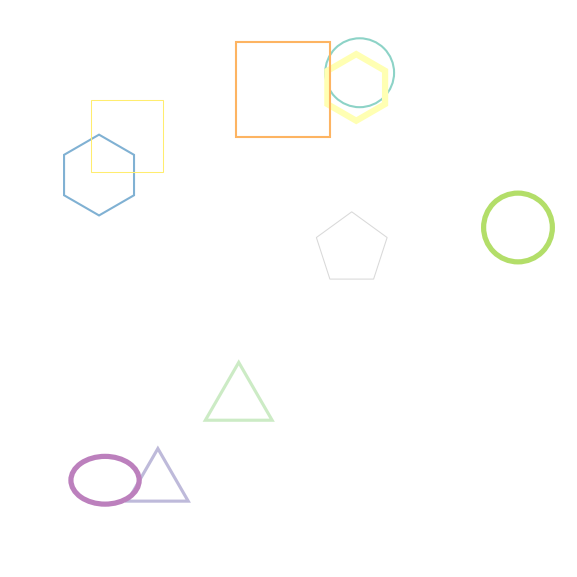[{"shape": "circle", "thickness": 1, "radius": 0.3, "center": [0.623, 0.873]}, {"shape": "hexagon", "thickness": 3, "radius": 0.29, "center": [0.617, 0.848]}, {"shape": "triangle", "thickness": 1.5, "radius": 0.3, "center": [0.273, 0.162]}, {"shape": "hexagon", "thickness": 1, "radius": 0.35, "center": [0.171, 0.696]}, {"shape": "square", "thickness": 1, "radius": 0.41, "center": [0.49, 0.844]}, {"shape": "circle", "thickness": 2.5, "radius": 0.3, "center": [0.897, 0.605]}, {"shape": "pentagon", "thickness": 0.5, "radius": 0.32, "center": [0.609, 0.568]}, {"shape": "oval", "thickness": 2.5, "radius": 0.3, "center": [0.182, 0.168]}, {"shape": "triangle", "thickness": 1.5, "radius": 0.33, "center": [0.413, 0.305]}, {"shape": "square", "thickness": 0.5, "radius": 0.31, "center": [0.22, 0.764]}]